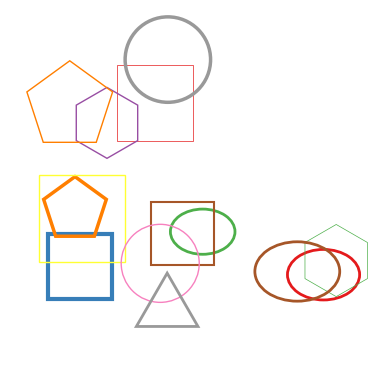[{"shape": "oval", "thickness": 2, "radius": 0.47, "center": [0.84, 0.287]}, {"shape": "square", "thickness": 0.5, "radius": 0.49, "center": [0.404, 0.733]}, {"shape": "square", "thickness": 3, "radius": 0.42, "center": [0.208, 0.308]}, {"shape": "oval", "thickness": 2, "radius": 0.42, "center": [0.526, 0.398]}, {"shape": "hexagon", "thickness": 0.5, "radius": 0.47, "center": [0.873, 0.323]}, {"shape": "hexagon", "thickness": 1, "radius": 0.46, "center": [0.278, 0.681]}, {"shape": "pentagon", "thickness": 1, "radius": 0.59, "center": [0.181, 0.725]}, {"shape": "pentagon", "thickness": 2.5, "radius": 0.43, "center": [0.195, 0.456]}, {"shape": "square", "thickness": 1, "radius": 0.56, "center": [0.213, 0.433]}, {"shape": "oval", "thickness": 2, "radius": 0.55, "center": [0.772, 0.295]}, {"shape": "square", "thickness": 1.5, "radius": 0.41, "center": [0.474, 0.394]}, {"shape": "circle", "thickness": 1, "radius": 0.51, "center": [0.416, 0.316]}, {"shape": "circle", "thickness": 2.5, "radius": 0.55, "center": [0.436, 0.845]}, {"shape": "triangle", "thickness": 2, "radius": 0.46, "center": [0.434, 0.198]}]